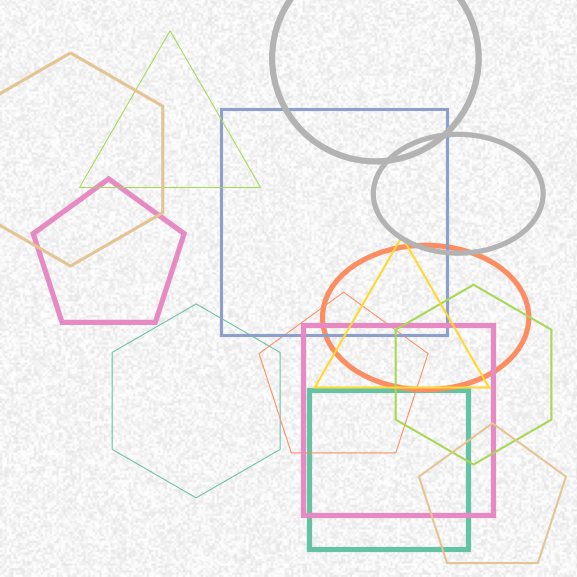[{"shape": "square", "thickness": 2.5, "radius": 0.69, "center": [0.673, 0.186]}, {"shape": "hexagon", "thickness": 0.5, "radius": 0.84, "center": [0.34, 0.305]}, {"shape": "oval", "thickness": 2.5, "radius": 0.89, "center": [0.737, 0.449]}, {"shape": "pentagon", "thickness": 0.5, "radius": 0.77, "center": [0.595, 0.339]}, {"shape": "square", "thickness": 1.5, "radius": 0.98, "center": [0.578, 0.614]}, {"shape": "square", "thickness": 2.5, "radius": 0.82, "center": [0.689, 0.272]}, {"shape": "pentagon", "thickness": 2.5, "radius": 0.69, "center": [0.188, 0.552]}, {"shape": "triangle", "thickness": 0.5, "radius": 0.9, "center": [0.294, 0.765]}, {"shape": "hexagon", "thickness": 1, "radius": 0.78, "center": [0.82, 0.35]}, {"shape": "triangle", "thickness": 1, "radius": 0.87, "center": [0.696, 0.415]}, {"shape": "pentagon", "thickness": 1, "radius": 0.67, "center": [0.853, 0.132]}, {"shape": "hexagon", "thickness": 1.5, "radius": 0.92, "center": [0.122, 0.723]}, {"shape": "circle", "thickness": 3, "radius": 0.89, "center": [0.65, 0.898]}, {"shape": "oval", "thickness": 2.5, "radius": 0.74, "center": [0.793, 0.664]}]